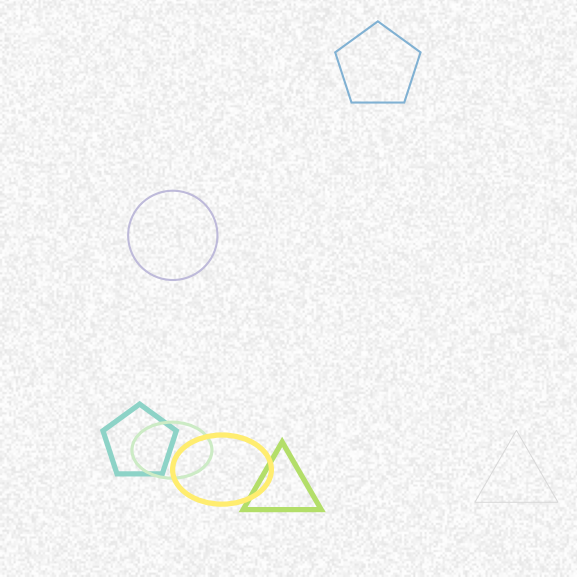[{"shape": "pentagon", "thickness": 2.5, "radius": 0.33, "center": [0.242, 0.233]}, {"shape": "circle", "thickness": 1, "radius": 0.39, "center": [0.299, 0.592]}, {"shape": "pentagon", "thickness": 1, "radius": 0.39, "center": [0.654, 0.884]}, {"shape": "triangle", "thickness": 2.5, "radius": 0.39, "center": [0.489, 0.156]}, {"shape": "triangle", "thickness": 0.5, "radius": 0.42, "center": [0.894, 0.171]}, {"shape": "oval", "thickness": 1.5, "radius": 0.35, "center": [0.298, 0.22]}, {"shape": "oval", "thickness": 2.5, "radius": 0.43, "center": [0.384, 0.186]}]